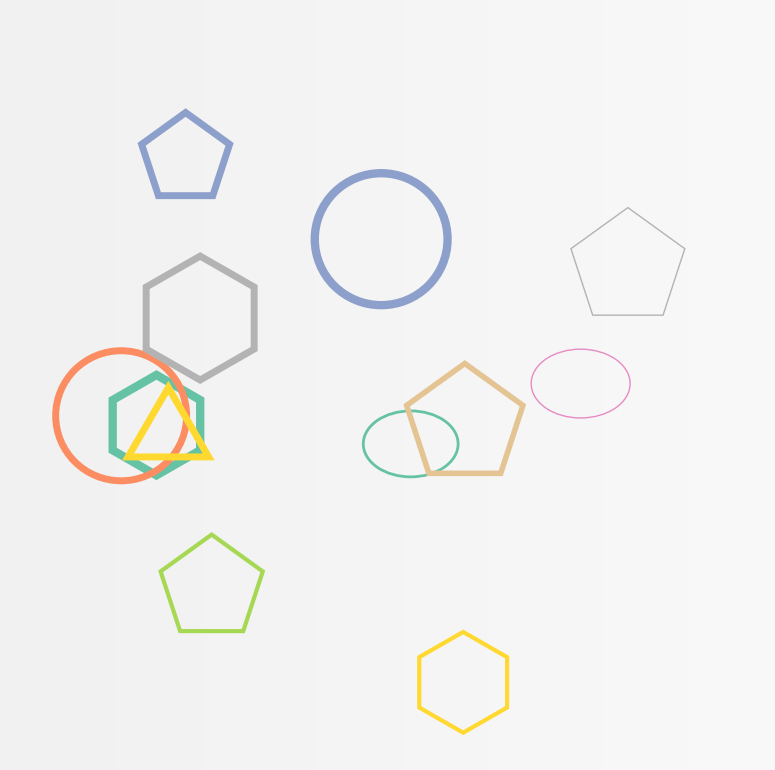[{"shape": "hexagon", "thickness": 3, "radius": 0.33, "center": [0.202, 0.448]}, {"shape": "oval", "thickness": 1, "radius": 0.31, "center": [0.53, 0.424]}, {"shape": "circle", "thickness": 2.5, "radius": 0.42, "center": [0.156, 0.46]}, {"shape": "pentagon", "thickness": 2.5, "radius": 0.3, "center": [0.239, 0.794]}, {"shape": "circle", "thickness": 3, "radius": 0.43, "center": [0.492, 0.689]}, {"shape": "oval", "thickness": 0.5, "radius": 0.32, "center": [0.749, 0.502]}, {"shape": "pentagon", "thickness": 1.5, "radius": 0.35, "center": [0.273, 0.236]}, {"shape": "hexagon", "thickness": 1.5, "radius": 0.33, "center": [0.598, 0.114]}, {"shape": "triangle", "thickness": 2.5, "radius": 0.3, "center": [0.217, 0.437]}, {"shape": "pentagon", "thickness": 2, "radius": 0.39, "center": [0.6, 0.449]}, {"shape": "hexagon", "thickness": 2.5, "radius": 0.4, "center": [0.258, 0.587]}, {"shape": "pentagon", "thickness": 0.5, "radius": 0.39, "center": [0.81, 0.653]}]